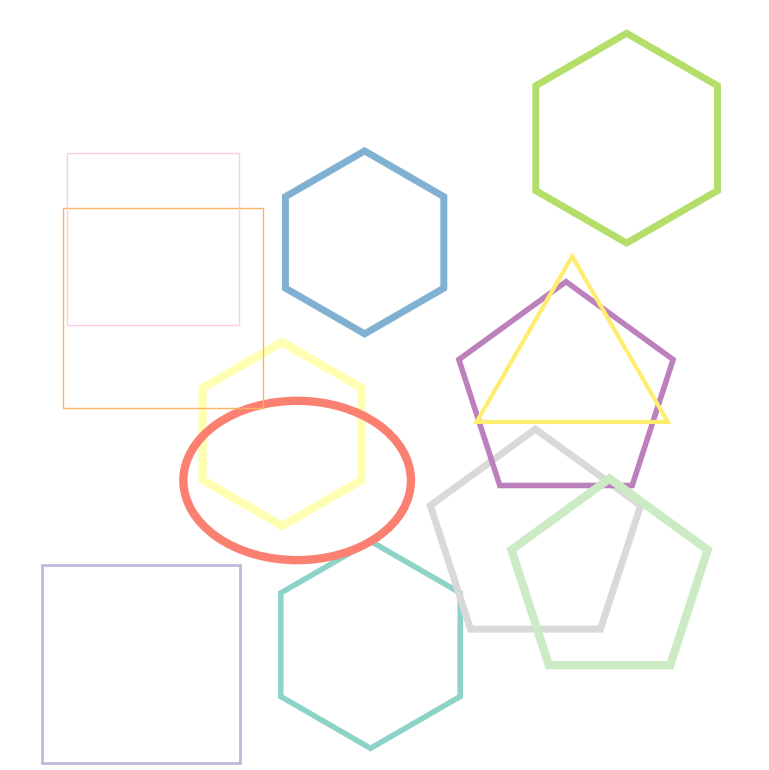[{"shape": "hexagon", "thickness": 2, "radius": 0.67, "center": [0.481, 0.163]}, {"shape": "hexagon", "thickness": 3, "radius": 0.6, "center": [0.366, 0.436]}, {"shape": "square", "thickness": 1, "radius": 0.64, "center": [0.183, 0.138]}, {"shape": "oval", "thickness": 3, "radius": 0.74, "center": [0.386, 0.376]}, {"shape": "hexagon", "thickness": 2.5, "radius": 0.59, "center": [0.474, 0.685]}, {"shape": "square", "thickness": 0.5, "radius": 0.65, "center": [0.211, 0.6]}, {"shape": "hexagon", "thickness": 2.5, "radius": 0.68, "center": [0.814, 0.821]}, {"shape": "square", "thickness": 0.5, "radius": 0.56, "center": [0.199, 0.69]}, {"shape": "pentagon", "thickness": 2.5, "radius": 0.72, "center": [0.695, 0.299]}, {"shape": "pentagon", "thickness": 2, "radius": 0.73, "center": [0.735, 0.488]}, {"shape": "pentagon", "thickness": 3, "radius": 0.67, "center": [0.792, 0.244]}, {"shape": "triangle", "thickness": 1.5, "radius": 0.72, "center": [0.743, 0.524]}]